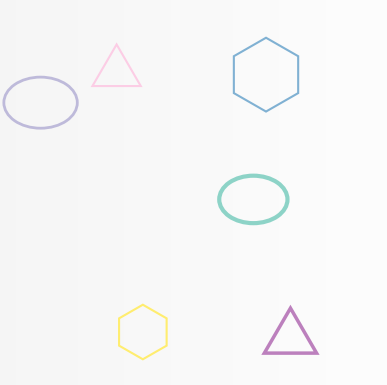[{"shape": "oval", "thickness": 3, "radius": 0.44, "center": [0.654, 0.482]}, {"shape": "oval", "thickness": 2, "radius": 0.47, "center": [0.105, 0.733]}, {"shape": "hexagon", "thickness": 1.5, "radius": 0.48, "center": [0.686, 0.806]}, {"shape": "triangle", "thickness": 1.5, "radius": 0.36, "center": [0.301, 0.813]}, {"shape": "triangle", "thickness": 2.5, "radius": 0.39, "center": [0.75, 0.122]}, {"shape": "hexagon", "thickness": 1.5, "radius": 0.35, "center": [0.369, 0.138]}]